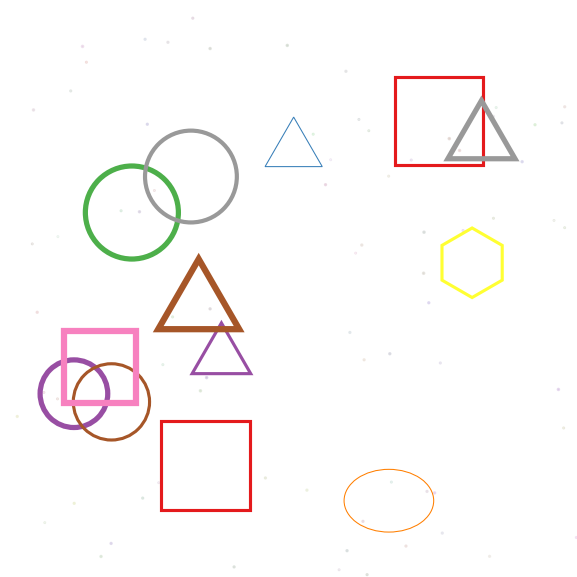[{"shape": "square", "thickness": 1.5, "radius": 0.38, "center": [0.356, 0.193]}, {"shape": "square", "thickness": 1.5, "radius": 0.38, "center": [0.76, 0.789]}, {"shape": "triangle", "thickness": 0.5, "radius": 0.29, "center": [0.509, 0.739]}, {"shape": "circle", "thickness": 2.5, "radius": 0.4, "center": [0.228, 0.631]}, {"shape": "circle", "thickness": 2.5, "radius": 0.29, "center": [0.128, 0.317]}, {"shape": "triangle", "thickness": 1.5, "radius": 0.29, "center": [0.383, 0.381]}, {"shape": "oval", "thickness": 0.5, "radius": 0.39, "center": [0.673, 0.132]}, {"shape": "hexagon", "thickness": 1.5, "radius": 0.3, "center": [0.817, 0.544]}, {"shape": "triangle", "thickness": 3, "radius": 0.4, "center": [0.344, 0.47]}, {"shape": "circle", "thickness": 1.5, "radius": 0.33, "center": [0.193, 0.303]}, {"shape": "square", "thickness": 3, "radius": 0.31, "center": [0.173, 0.364]}, {"shape": "circle", "thickness": 2, "radius": 0.4, "center": [0.331, 0.693]}, {"shape": "triangle", "thickness": 2.5, "radius": 0.34, "center": [0.834, 0.758]}]